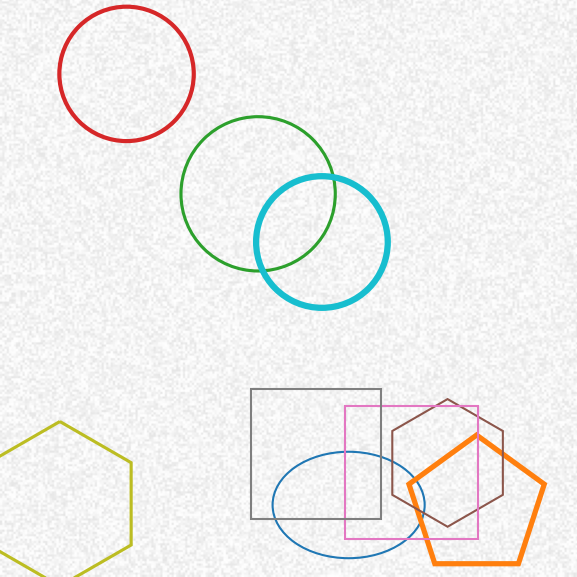[{"shape": "oval", "thickness": 1, "radius": 0.66, "center": [0.604, 0.125]}, {"shape": "pentagon", "thickness": 2.5, "radius": 0.62, "center": [0.825, 0.123]}, {"shape": "circle", "thickness": 1.5, "radius": 0.67, "center": [0.447, 0.663]}, {"shape": "circle", "thickness": 2, "radius": 0.58, "center": [0.219, 0.871]}, {"shape": "hexagon", "thickness": 1, "radius": 0.55, "center": [0.775, 0.198]}, {"shape": "square", "thickness": 1, "radius": 0.57, "center": [0.712, 0.181]}, {"shape": "square", "thickness": 1, "radius": 0.56, "center": [0.547, 0.213]}, {"shape": "hexagon", "thickness": 1.5, "radius": 0.71, "center": [0.104, 0.127]}, {"shape": "circle", "thickness": 3, "radius": 0.57, "center": [0.557, 0.58]}]